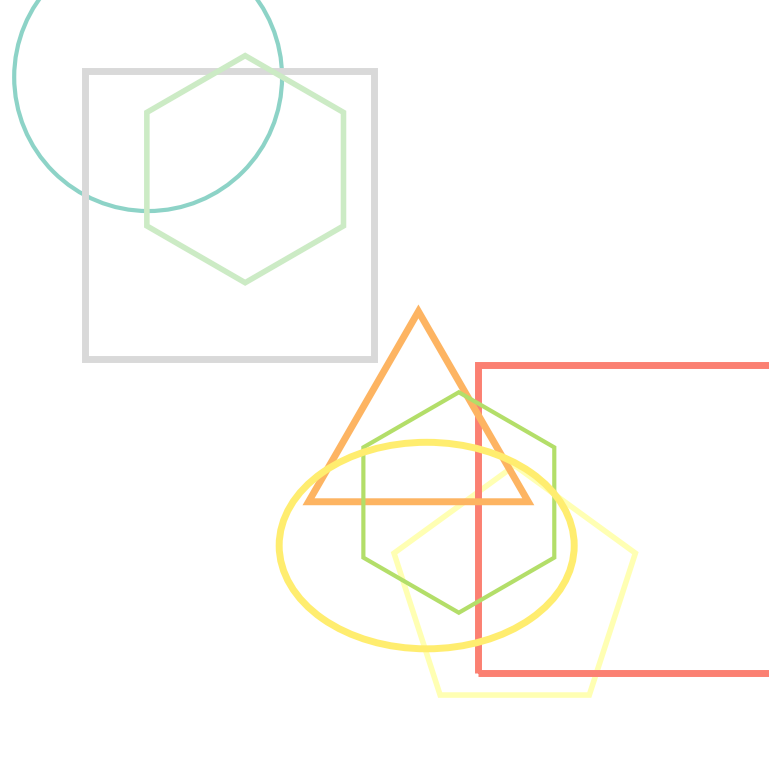[{"shape": "circle", "thickness": 1.5, "radius": 0.87, "center": [0.192, 0.9]}, {"shape": "pentagon", "thickness": 2, "radius": 0.82, "center": [0.668, 0.231]}, {"shape": "square", "thickness": 2.5, "radius": 1.0, "center": [0.82, 0.326]}, {"shape": "triangle", "thickness": 2.5, "radius": 0.82, "center": [0.543, 0.431]}, {"shape": "hexagon", "thickness": 1.5, "radius": 0.72, "center": [0.596, 0.347]}, {"shape": "square", "thickness": 2.5, "radius": 0.94, "center": [0.298, 0.721]}, {"shape": "hexagon", "thickness": 2, "radius": 0.74, "center": [0.318, 0.78]}, {"shape": "oval", "thickness": 2.5, "radius": 0.96, "center": [0.554, 0.291]}]